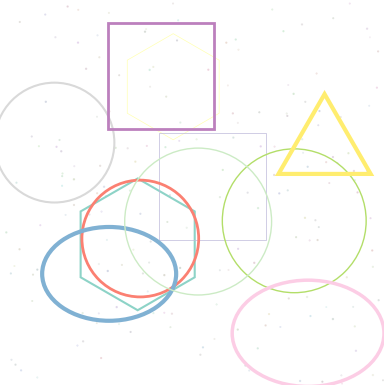[{"shape": "hexagon", "thickness": 1.5, "radius": 0.86, "center": [0.358, 0.365]}, {"shape": "hexagon", "thickness": 0.5, "radius": 0.69, "center": [0.45, 0.775]}, {"shape": "square", "thickness": 0.5, "radius": 0.69, "center": [0.553, 0.515]}, {"shape": "circle", "thickness": 2, "radius": 0.76, "center": [0.364, 0.38]}, {"shape": "oval", "thickness": 3, "radius": 0.87, "center": [0.284, 0.289]}, {"shape": "circle", "thickness": 1, "radius": 0.93, "center": [0.764, 0.427]}, {"shape": "oval", "thickness": 2.5, "radius": 0.99, "center": [0.8, 0.134]}, {"shape": "circle", "thickness": 1.5, "radius": 0.78, "center": [0.141, 0.63]}, {"shape": "square", "thickness": 2, "radius": 0.69, "center": [0.419, 0.803]}, {"shape": "circle", "thickness": 1, "radius": 0.95, "center": [0.515, 0.425]}, {"shape": "triangle", "thickness": 3, "radius": 0.69, "center": [0.843, 0.617]}]